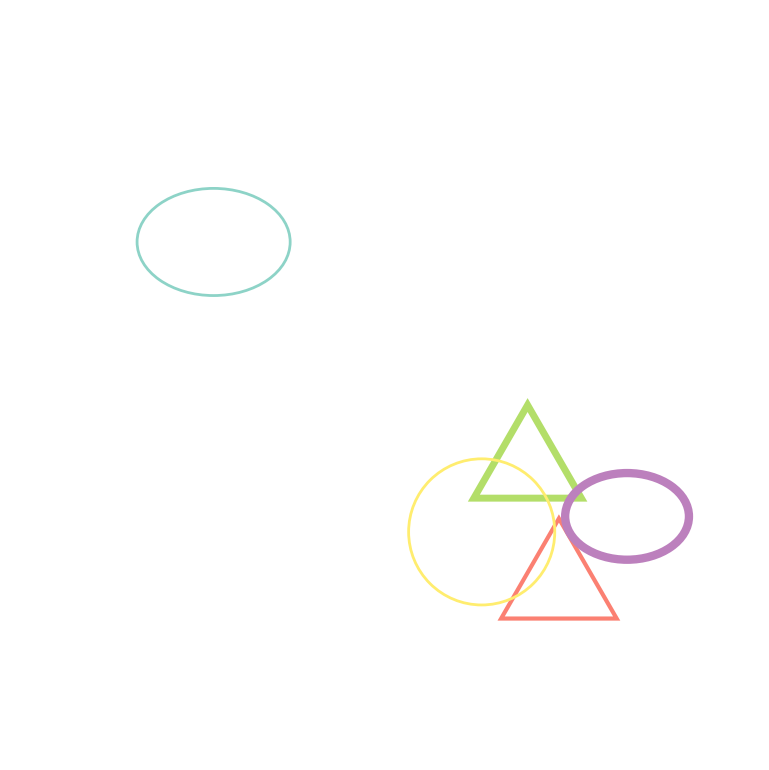[{"shape": "oval", "thickness": 1, "radius": 0.5, "center": [0.277, 0.686]}, {"shape": "triangle", "thickness": 1.5, "radius": 0.43, "center": [0.726, 0.24]}, {"shape": "triangle", "thickness": 2.5, "radius": 0.4, "center": [0.685, 0.393]}, {"shape": "oval", "thickness": 3, "radius": 0.4, "center": [0.814, 0.329]}, {"shape": "circle", "thickness": 1, "radius": 0.47, "center": [0.626, 0.309]}]